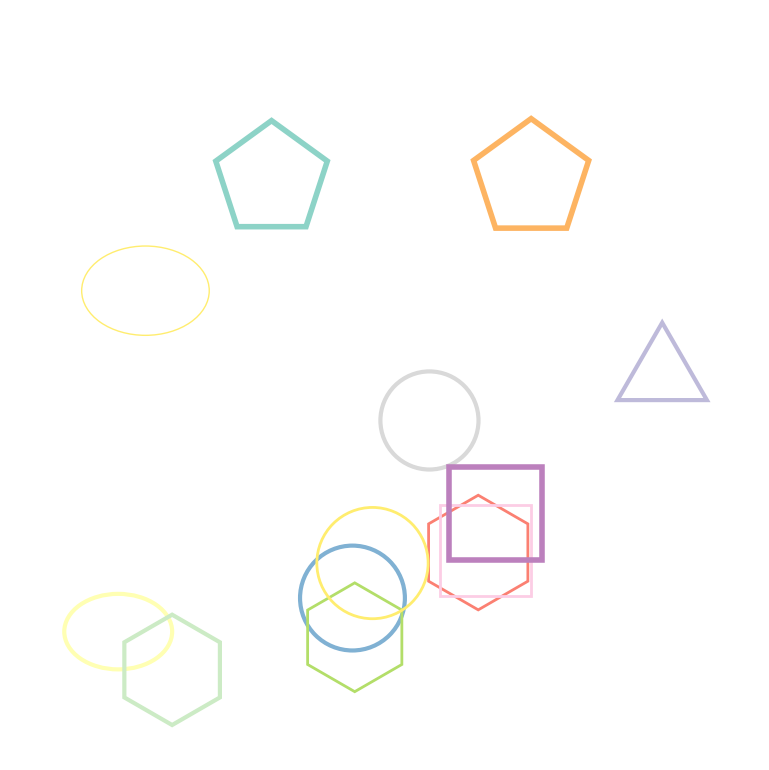[{"shape": "pentagon", "thickness": 2, "radius": 0.38, "center": [0.353, 0.767]}, {"shape": "oval", "thickness": 1.5, "radius": 0.35, "center": [0.154, 0.18]}, {"shape": "triangle", "thickness": 1.5, "radius": 0.34, "center": [0.86, 0.514]}, {"shape": "hexagon", "thickness": 1, "radius": 0.37, "center": [0.621, 0.282]}, {"shape": "circle", "thickness": 1.5, "radius": 0.34, "center": [0.458, 0.223]}, {"shape": "pentagon", "thickness": 2, "radius": 0.39, "center": [0.69, 0.767]}, {"shape": "hexagon", "thickness": 1, "radius": 0.35, "center": [0.461, 0.172]}, {"shape": "square", "thickness": 1, "radius": 0.3, "center": [0.63, 0.285]}, {"shape": "circle", "thickness": 1.5, "radius": 0.32, "center": [0.558, 0.454]}, {"shape": "square", "thickness": 2, "radius": 0.3, "center": [0.644, 0.333]}, {"shape": "hexagon", "thickness": 1.5, "radius": 0.36, "center": [0.224, 0.13]}, {"shape": "circle", "thickness": 1, "radius": 0.36, "center": [0.484, 0.269]}, {"shape": "oval", "thickness": 0.5, "radius": 0.41, "center": [0.189, 0.622]}]